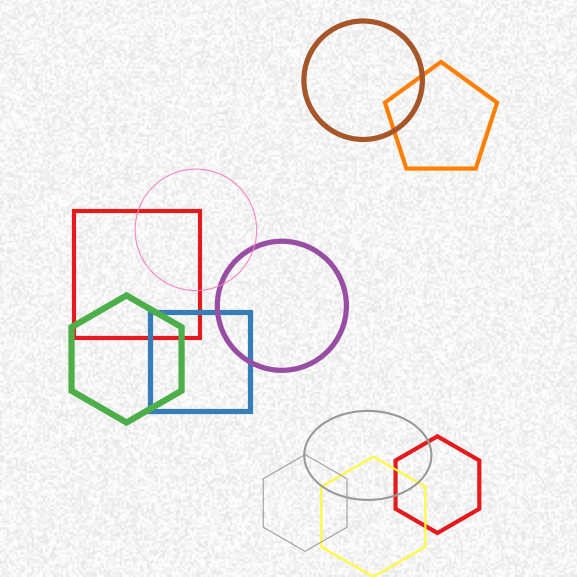[{"shape": "square", "thickness": 2, "radius": 0.55, "center": [0.237, 0.523]}, {"shape": "hexagon", "thickness": 2, "radius": 0.42, "center": [0.757, 0.16]}, {"shape": "square", "thickness": 2.5, "radius": 0.43, "center": [0.346, 0.373]}, {"shape": "hexagon", "thickness": 3, "radius": 0.55, "center": [0.219, 0.378]}, {"shape": "circle", "thickness": 2.5, "radius": 0.56, "center": [0.488, 0.47]}, {"shape": "pentagon", "thickness": 2, "radius": 0.51, "center": [0.764, 0.79]}, {"shape": "hexagon", "thickness": 1, "radius": 0.52, "center": [0.646, 0.104]}, {"shape": "circle", "thickness": 2.5, "radius": 0.51, "center": [0.629, 0.86]}, {"shape": "circle", "thickness": 0.5, "radius": 0.53, "center": [0.339, 0.601]}, {"shape": "hexagon", "thickness": 0.5, "radius": 0.42, "center": [0.528, 0.128]}, {"shape": "oval", "thickness": 1, "radius": 0.55, "center": [0.637, 0.211]}]